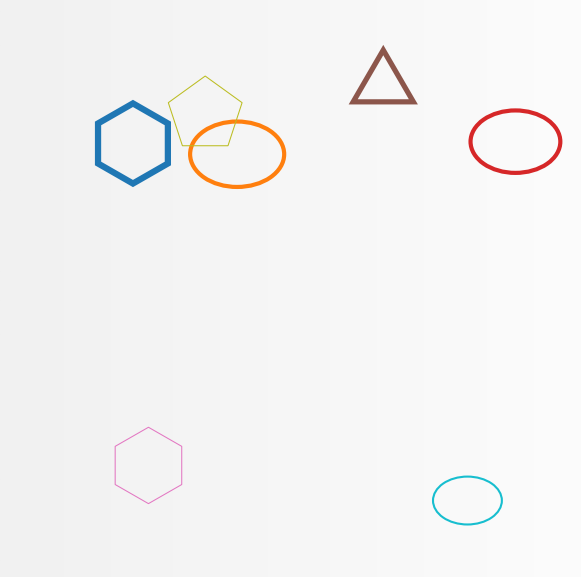[{"shape": "hexagon", "thickness": 3, "radius": 0.35, "center": [0.229, 0.751]}, {"shape": "oval", "thickness": 2, "radius": 0.4, "center": [0.408, 0.732]}, {"shape": "oval", "thickness": 2, "radius": 0.39, "center": [0.887, 0.754]}, {"shape": "triangle", "thickness": 2.5, "radius": 0.3, "center": [0.659, 0.853]}, {"shape": "hexagon", "thickness": 0.5, "radius": 0.33, "center": [0.255, 0.193]}, {"shape": "pentagon", "thickness": 0.5, "radius": 0.33, "center": [0.353, 0.801]}, {"shape": "oval", "thickness": 1, "radius": 0.3, "center": [0.804, 0.132]}]